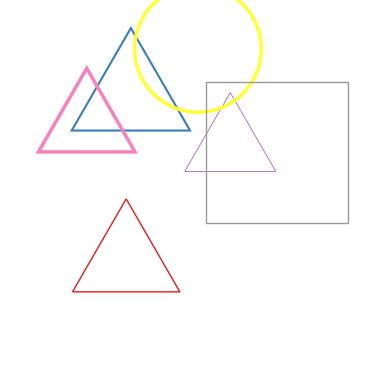[{"shape": "triangle", "thickness": 1, "radius": 0.81, "center": [0.328, 0.322]}, {"shape": "triangle", "thickness": 1.5, "radius": 0.89, "center": [0.34, 0.75]}, {"shape": "triangle", "thickness": 0.5, "radius": 0.68, "center": [0.598, 0.623]}, {"shape": "circle", "thickness": 2.5, "radius": 0.82, "center": [0.514, 0.873]}, {"shape": "triangle", "thickness": 2.5, "radius": 0.72, "center": [0.225, 0.678]}, {"shape": "square", "thickness": 1, "radius": 0.92, "center": [0.719, 0.604]}]